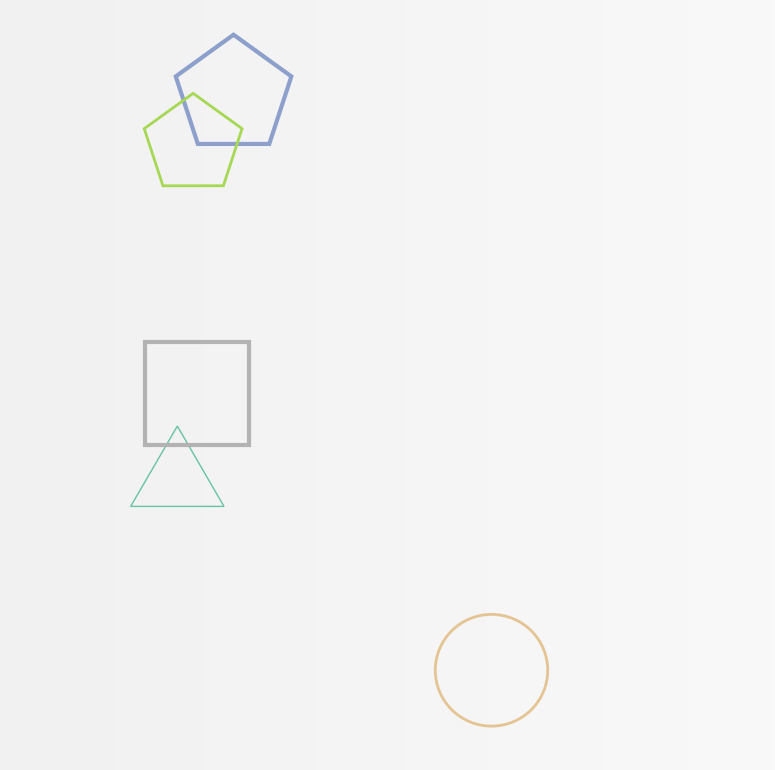[{"shape": "triangle", "thickness": 0.5, "radius": 0.35, "center": [0.229, 0.377]}, {"shape": "pentagon", "thickness": 1.5, "radius": 0.39, "center": [0.301, 0.877]}, {"shape": "pentagon", "thickness": 1, "radius": 0.33, "center": [0.249, 0.812]}, {"shape": "circle", "thickness": 1, "radius": 0.36, "center": [0.634, 0.13]}, {"shape": "square", "thickness": 1.5, "radius": 0.34, "center": [0.254, 0.489]}]